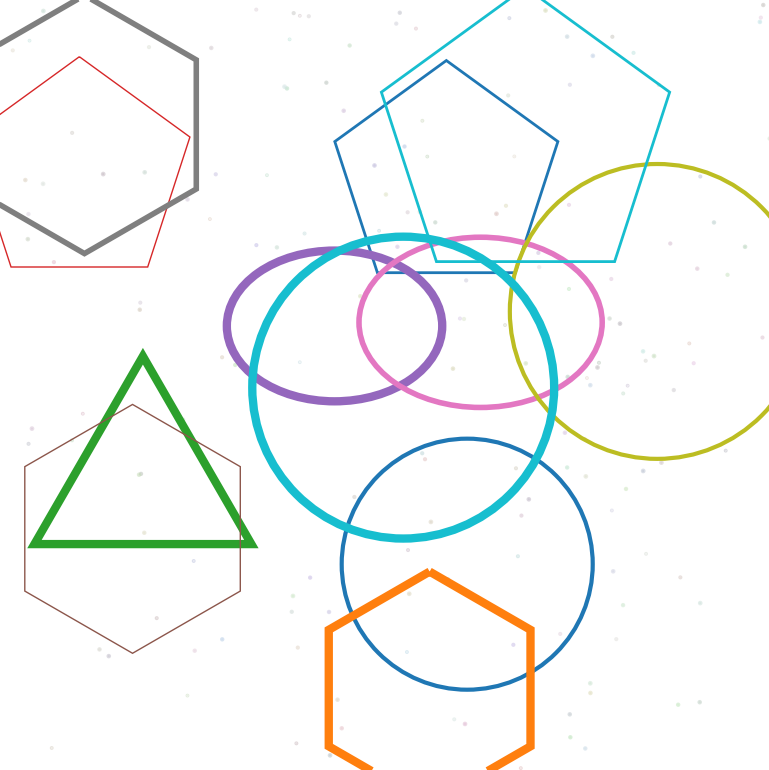[{"shape": "pentagon", "thickness": 1, "radius": 0.76, "center": [0.58, 0.769]}, {"shape": "circle", "thickness": 1.5, "radius": 0.82, "center": [0.607, 0.267]}, {"shape": "hexagon", "thickness": 3, "radius": 0.76, "center": [0.558, 0.106]}, {"shape": "triangle", "thickness": 3, "radius": 0.81, "center": [0.186, 0.375]}, {"shape": "pentagon", "thickness": 0.5, "radius": 0.75, "center": [0.103, 0.775]}, {"shape": "oval", "thickness": 3, "radius": 0.7, "center": [0.434, 0.577]}, {"shape": "hexagon", "thickness": 0.5, "radius": 0.81, "center": [0.172, 0.313]}, {"shape": "oval", "thickness": 2, "radius": 0.79, "center": [0.624, 0.581]}, {"shape": "hexagon", "thickness": 2, "radius": 0.84, "center": [0.11, 0.838]}, {"shape": "circle", "thickness": 1.5, "radius": 0.96, "center": [0.854, 0.596]}, {"shape": "pentagon", "thickness": 1, "radius": 0.98, "center": [0.682, 0.819]}, {"shape": "circle", "thickness": 3, "radius": 0.98, "center": [0.524, 0.497]}]